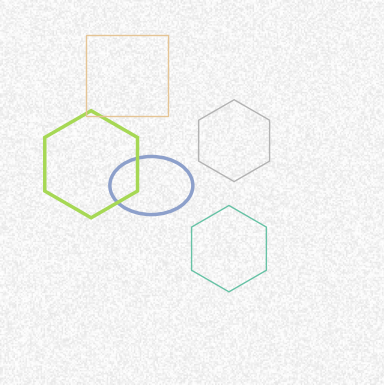[{"shape": "hexagon", "thickness": 1, "radius": 0.56, "center": [0.595, 0.354]}, {"shape": "oval", "thickness": 2.5, "radius": 0.54, "center": [0.393, 0.518]}, {"shape": "hexagon", "thickness": 2.5, "radius": 0.7, "center": [0.237, 0.573]}, {"shape": "square", "thickness": 1, "radius": 0.53, "center": [0.33, 0.803]}, {"shape": "hexagon", "thickness": 1, "radius": 0.53, "center": [0.608, 0.635]}]